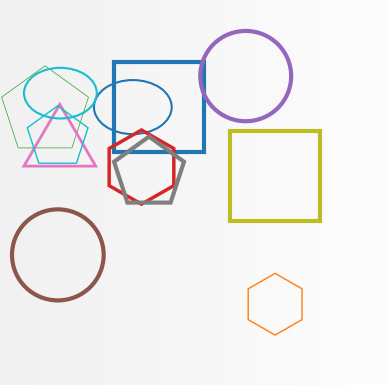[{"shape": "square", "thickness": 3, "radius": 0.58, "center": [0.41, 0.722]}, {"shape": "oval", "thickness": 1.5, "radius": 0.5, "center": [0.343, 0.722]}, {"shape": "hexagon", "thickness": 1, "radius": 0.4, "center": [0.71, 0.21]}, {"shape": "pentagon", "thickness": 0.5, "radius": 0.59, "center": [0.116, 0.711]}, {"shape": "hexagon", "thickness": 2.5, "radius": 0.48, "center": [0.365, 0.566]}, {"shape": "circle", "thickness": 3, "radius": 0.59, "center": [0.634, 0.802]}, {"shape": "circle", "thickness": 3, "radius": 0.59, "center": [0.149, 0.338]}, {"shape": "triangle", "thickness": 2, "radius": 0.53, "center": [0.154, 0.622]}, {"shape": "pentagon", "thickness": 3, "radius": 0.47, "center": [0.385, 0.55]}, {"shape": "square", "thickness": 3, "radius": 0.58, "center": [0.71, 0.543]}, {"shape": "oval", "thickness": 1.5, "radius": 0.47, "center": [0.156, 0.758]}, {"shape": "pentagon", "thickness": 1, "radius": 0.41, "center": [0.149, 0.643]}]